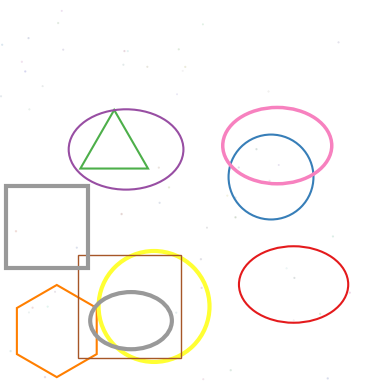[{"shape": "oval", "thickness": 1.5, "radius": 0.71, "center": [0.763, 0.261]}, {"shape": "circle", "thickness": 1.5, "radius": 0.55, "center": [0.704, 0.54]}, {"shape": "triangle", "thickness": 1.5, "radius": 0.51, "center": [0.297, 0.613]}, {"shape": "oval", "thickness": 1.5, "radius": 0.75, "center": [0.327, 0.612]}, {"shape": "hexagon", "thickness": 1.5, "radius": 0.6, "center": [0.148, 0.14]}, {"shape": "circle", "thickness": 3, "radius": 0.72, "center": [0.4, 0.204]}, {"shape": "square", "thickness": 1, "radius": 0.67, "center": [0.336, 0.204]}, {"shape": "oval", "thickness": 2.5, "radius": 0.71, "center": [0.72, 0.622]}, {"shape": "oval", "thickness": 3, "radius": 0.53, "center": [0.34, 0.167]}, {"shape": "square", "thickness": 3, "radius": 0.53, "center": [0.122, 0.41]}]